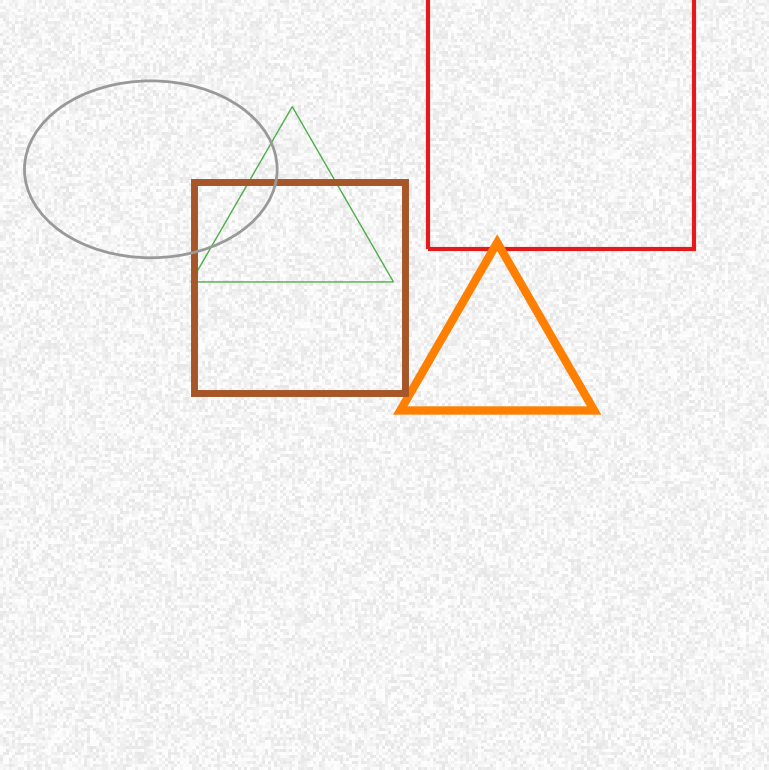[{"shape": "square", "thickness": 1.5, "radius": 0.86, "center": [0.729, 0.849]}, {"shape": "triangle", "thickness": 0.5, "radius": 0.76, "center": [0.38, 0.71]}, {"shape": "triangle", "thickness": 3, "radius": 0.73, "center": [0.646, 0.54]}, {"shape": "square", "thickness": 2.5, "radius": 0.68, "center": [0.389, 0.626]}, {"shape": "oval", "thickness": 1, "radius": 0.82, "center": [0.196, 0.78]}]